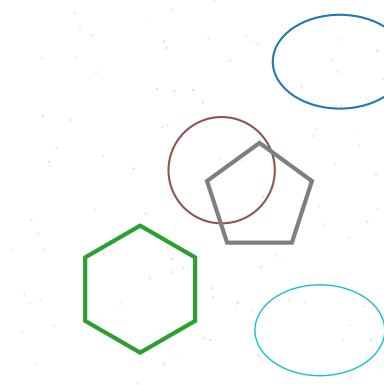[{"shape": "oval", "thickness": 1.5, "radius": 0.87, "center": [0.883, 0.84]}, {"shape": "hexagon", "thickness": 3, "radius": 0.82, "center": [0.364, 0.249]}, {"shape": "circle", "thickness": 1.5, "radius": 0.69, "center": [0.576, 0.558]}, {"shape": "pentagon", "thickness": 3, "radius": 0.72, "center": [0.674, 0.486]}, {"shape": "oval", "thickness": 1, "radius": 0.84, "center": [0.831, 0.142]}]